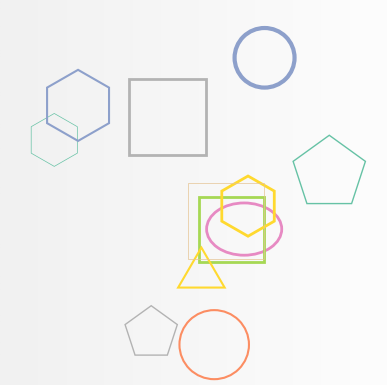[{"shape": "pentagon", "thickness": 1, "radius": 0.49, "center": [0.85, 0.551]}, {"shape": "hexagon", "thickness": 0.5, "radius": 0.34, "center": [0.14, 0.637]}, {"shape": "circle", "thickness": 1.5, "radius": 0.45, "center": [0.553, 0.105]}, {"shape": "circle", "thickness": 3, "radius": 0.39, "center": [0.683, 0.85]}, {"shape": "hexagon", "thickness": 1.5, "radius": 0.46, "center": [0.201, 0.726]}, {"shape": "oval", "thickness": 2, "radius": 0.48, "center": [0.63, 0.405]}, {"shape": "square", "thickness": 2, "radius": 0.42, "center": [0.598, 0.405]}, {"shape": "triangle", "thickness": 1.5, "radius": 0.35, "center": [0.52, 0.288]}, {"shape": "hexagon", "thickness": 2, "radius": 0.39, "center": [0.64, 0.465]}, {"shape": "square", "thickness": 0.5, "radius": 0.49, "center": [0.584, 0.426]}, {"shape": "square", "thickness": 2, "radius": 0.49, "center": [0.432, 0.697]}, {"shape": "pentagon", "thickness": 1, "radius": 0.35, "center": [0.39, 0.135]}]